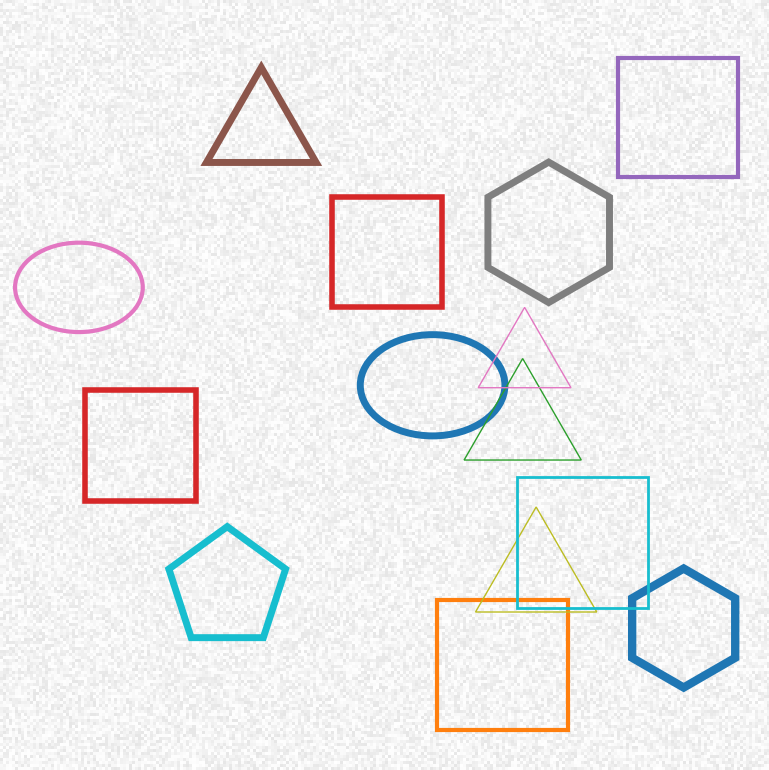[{"shape": "oval", "thickness": 2.5, "radius": 0.47, "center": [0.562, 0.5]}, {"shape": "hexagon", "thickness": 3, "radius": 0.39, "center": [0.888, 0.184]}, {"shape": "square", "thickness": 1.5, "radius": 0.42, "center": [0.653, 0.136]}, {"shape": "triangle", "thickness": 0.5, "radius": 0.44, "center": [0.679, 0.446]}, {"shape": "square", "thickness": 2, "radius": 0.36, "center": [0.503, 0.672]}, {"shape": "square", "thickness": 2, "radius": 0.36, "center": [0.182, 0.421]}, {"shape": "square", "thickness": 1.5, "radius": 0.39, "center": [0.881, 0.847]}, {"shape": "triangle", "thickness": 2.5, "radius": 0.41, "center": [0.339, 0.83]}, {"shape": "triangle", "thickness": 0.5, "radius": 0.35, "center": [0.681, 0.531]}, {"shape": "oval", "thickness": 1.5, "radius": 0.41, "center": [0.102, 0.627]}, {"shape": "hexagon", "thickness": 2.5, "radius": 0.46, "center": [0.713, 0.698]}, {"shape": "triangle", "thickness": 0.5, "radius": 0.45, "center": [0.696, 0.251]}, {"shape": "square", "thickness": 1, "radius": 0.43, "center": [0.757, 0.296]}, {"shape": "pentagon", "thickness": 2.5, "radius": 0.4, "center": [0.295, 0.236]}]